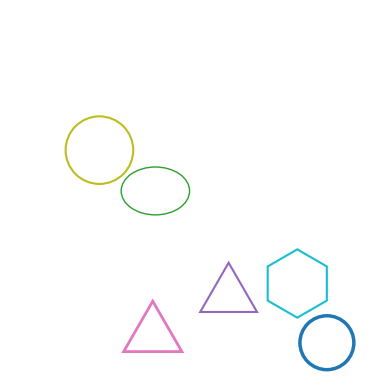[{"shape": "circle", "thickness": 2.5, "radius": 0.35, "center": [0.849, 0.11]}, {"shape": "oval", "thickness": 1, "radius": 0.44, "center": [0.404, 0.504]}, {"shape": "triangle", "thickness": 1.5, "radius": 0.43, "center": [0.594, 0.232]}, {"shape": "triangle", "thickness": 2, "radius": 0.44, "center": [0.397, 0.13]}, {"shape": "circle", "thickness": 1.5, "radius": 0.44, "center": [0.258, 0.61]}, {"shape": "hexagon", "thickness": 1.5, "radius": 0.44, "center": [0.772, 0.264]}]